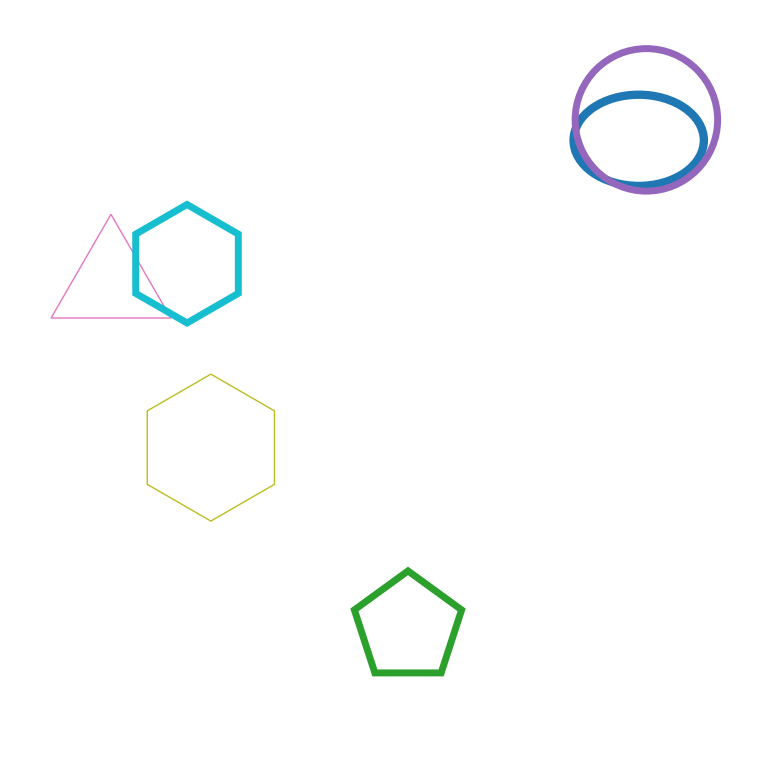[{"shape": "oval", "thickness": 3, "radius": 0.42, "center": [0.83, 0.818]}, {"shape": "pentagon", "thickness": 2.5, "radius": 0.37, "center": [0.53, 0.185]}, {"shape": "circle", "thickness": 2.5, "radius": 0.46, "center": [0.839, 0.844]}, {"shape": "triangle", "thickness": 0.5, "radius": 0.45, "center": [0.144, 0.632]}, {"shape": "hexagon", "thickness": 0.5, "radius": 0.48, "center": [0.274, 0.419]}, {"shape": "hexagon", "thickness": 2.5, "radius": 0.38, "center": [0.243, 0.657]}]